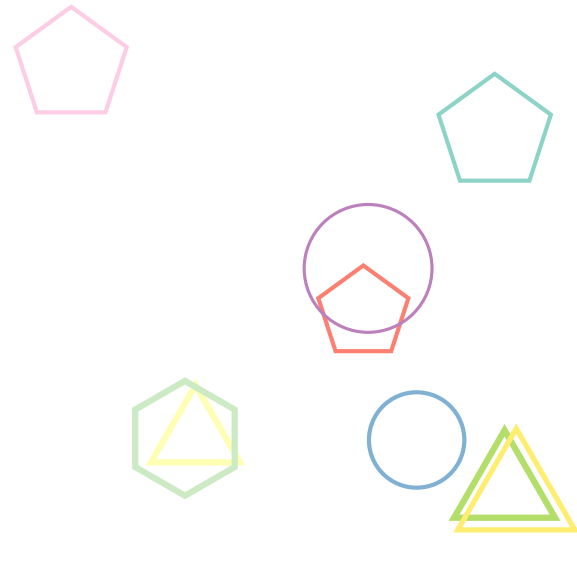[{"shape": "pentagon", "thickness": 2, "radius": 0.51, "center": [0.857, 0.769]}, {"shape": "triangle", "thickness": 3, "radius": 0.45, "center": [0.338, 0.243]}, {"shape": "pentagon", "thickness": 2, "radius": 0.41, "center": [0.629, 0.457]}, {"shape": "circle", "thickness": 2, "radius": 0.41, "center": [0.721, 0.237]}, {"shape": "triangle", "thickness": 3, "radius": 0.51, "center": [0.874, 0.153]}, {"shape": "pentagon", "thickness": 2, "radius": 0.51, "center": [0.123, 0.886]}, {"shape": "circle", "thickness": 1.5, "radius": 0.55, "center": [0.637, 0.534]}, {"shape": "hexagon", "thickness": 3, "radius": 0.5, "center": [0.32, 0.24]}, {"shape": "triangle", "thickness": 2.5, "radius": 0.59, "center": [0.894, 0.14]}]